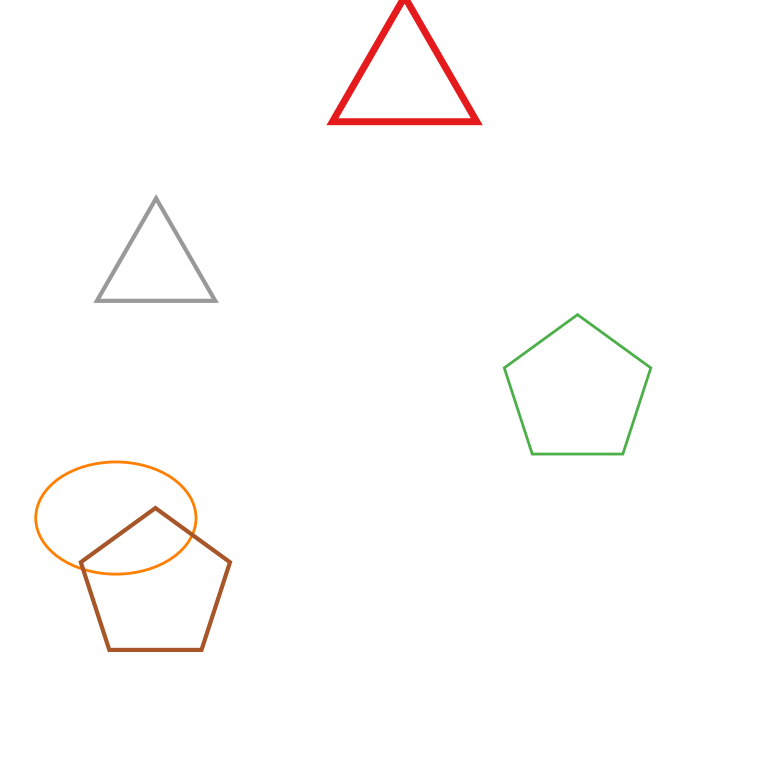[{"shape": "triangle", "thickness": 2.5, "radius": 0.54, "center": [0.525, 0.896]}, {"shape": "pentagon", "thickness": 1, "radius": 0.5, "center": [0.75, 0.491]}, {"shape": "oval", "thickness": 1, "radius": 0.52, "center": [0.15, 0.327]}, {"shape": "pentagon", "thickness": 1.5, "radius": 0.51, "center": [0.202, 0.238]}, {"shape": "triangle", "thickness": 1.5, "radius": 0.44, "center": [0.203, 0.654]}]